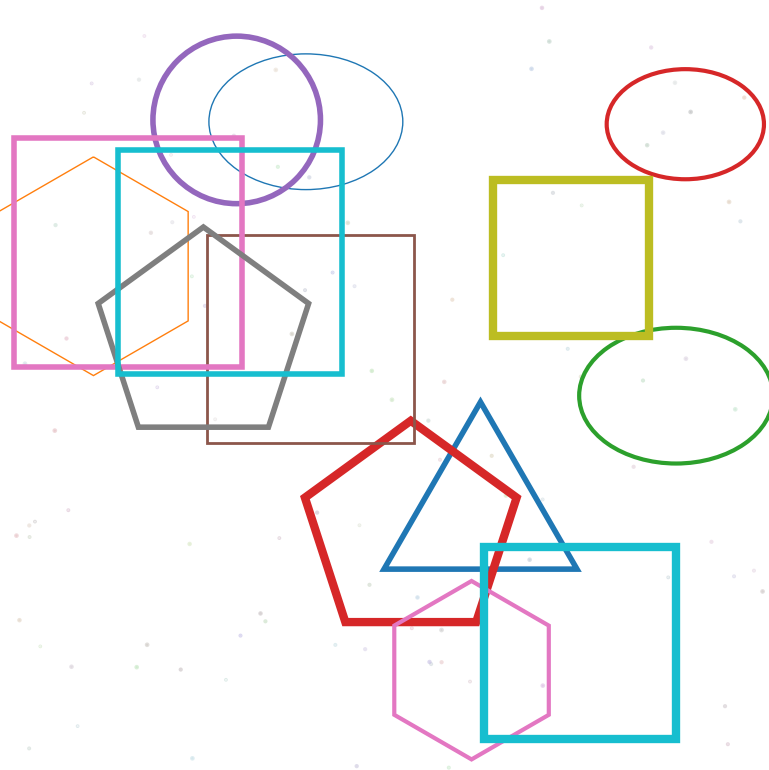[{"shape": "oval", "thickness": 0.5, "radius": 0.63, "center": [0.397, 0.842]}, {"shape": "triangle", "thickness": 2, "radius": 0.72, "center": [0.624, 0.333]}, {"shape": "hexagon", "thickness": 0.5, "radius": 0.71, "center": [0.121, 0.654]}, {"shape": "oval", "thickness": 1.5, "radius": 0.63, "center": [0.878, 0.486]}, {"shape": "pentagon", "thickness": 3, "radius": 0.72, "center": [0.533, 0.309]}, {"shape": "oval", "thickness": 1.5, "radius": 0.51, "center": [0.89, 0.839]}, {"shape": "circle", "thickness": 2, "radius": 0.54, "center": [0.307, 0.844]}, {"shape": "square", "thickness": 1, "radius": 0.67, "center": [0.403, 0.56]}, {"shape": "hexagon", "thickness": 1.5, "radius": 0.58, "center": [0.612, 0.13]}, {"shape": "square", "thickness": 2, "radius": 0.74, "center": [0.166, 0.672]}, {"shape": "pentagon", "thickness": 2, "radius": 0.72, "center": [0.264, 0.561]}, {"shape": "square", "thickness": 3, "radius": 0.51, "center": [0.742, 0.665]}, {"shape": "square", "thickness": 2, "radius": 0.73, "center": [0.299, 0.66]}, {"shape": "square", "thickness": 3, "radius": 0.62, "center": [0.753, 0.165]}]